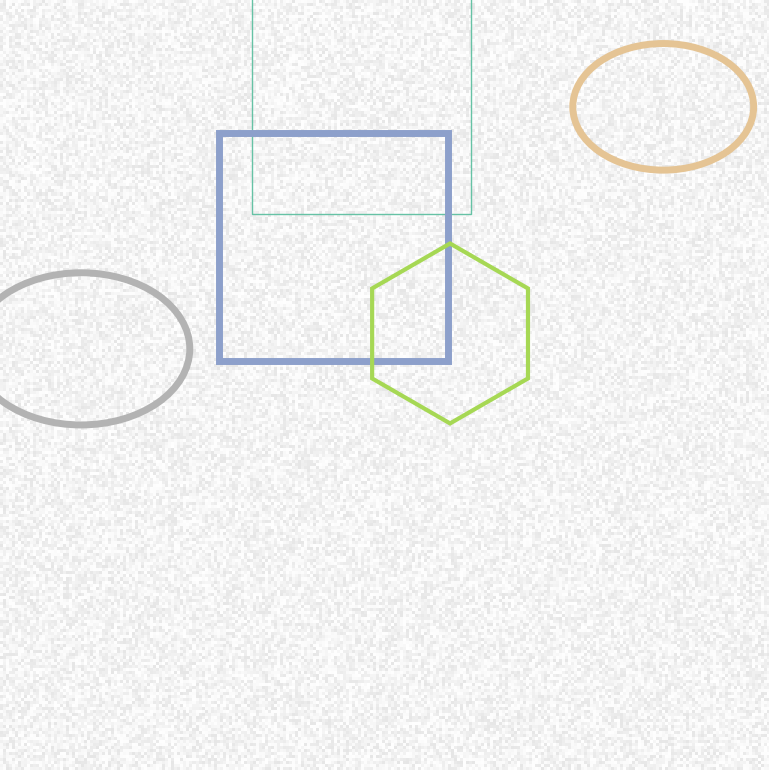[{"shape": "square", "thickness": 0.5, "radius": 0.71, "center": [0.47, 0.864]}, {"shape": "square", "thickness": 2.5, "radius": 0.74, "center": [0.433, 0.679]}, {"shape": "hexagon", "thickness": 1.5, "radius": 0.58, "center": [0.584, 0.567]}, {"shape": "oval", "thickness": 2.5, "radius": 0.59, "center": [0.861, 0.861]}, {"shape": "oval", "thickness": 2.5, "radius": 0.71, "center": [0.105, 0.547]}]